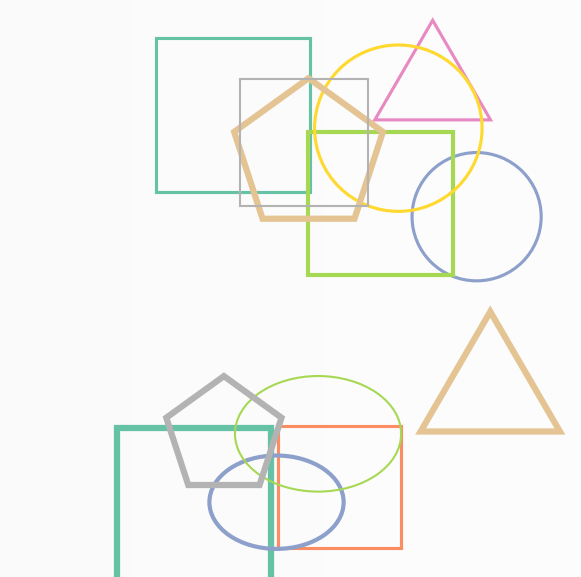[{"shape": "square", "thickness": 1.5, "radius": 0.66, "center": [0.401, 0.8]}, {"shape": "square", "thickness": 3, "radius": 0.67, "center": [0.334, 0.125]}, {"shape": "square", "thickness": 1.5, "radius": 0.53, "center": [0.584, 0.156]}, {"shape": "oval", "thickness": 2, "radius": 0.58, "center": [0.476, 0.13]}, {"shape": "circle", "thickness": 1.5, "radius": 0.56, "center": [0.82, 0.624]}, {"shape": "triangle", "thickness": 1.5, "radius": 0.57, "center": [0.744, 0.849]}, {"shape": "square", "thickness": 2, "radius": 0.62, "center": [0.654, 0.647]}, {"shape": "oval", "thickness": 1, "radius": 0.71, "center": [0.547, 0.248]}, {"shape": "circle", "thickness": 1.5, "radius": 0.72, "center": [0.685, 0.777]}, {"shape": "pentagon", "thickness": 3, "radius": 0.67, "center": [0.531, 0.729]}, {"shape": "triangle", "thickness": 3, "radius": 0.69, "center": [0.843, 0.321]}, {"shape": "square", "thickness": 1, "radius": 0.55, "center": [0.523, 0.753]}, {"shape": "pentagon", "thickness": 3, "radius": 0.52, "center": [0.385, 0.244]}]